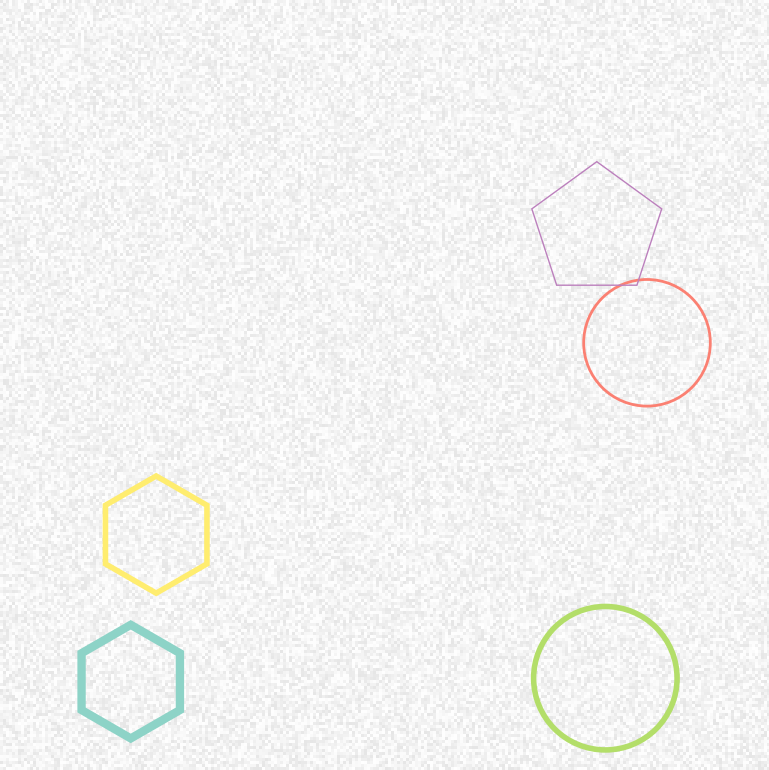[{"shape": "hexagon", "thickness": 3, "radius": 0.37, "center": [0.17, 0.115]}, {"shape": "circle", "thickness": 1, "radius": 0.41, "center": [0.84, 0.555]}, {"shape": "circle", "thickness": 2, "radius": 0.47, "center": [0.786, 0.119]}, {"shape": "pentagon", "thickness": 0.5, "radius": 0.44, "center": [0.775, 0.701]}, {"shape": "hexagon", "thickness": 2, "radius": 0.38, "center": [0.203, 0.306]}]